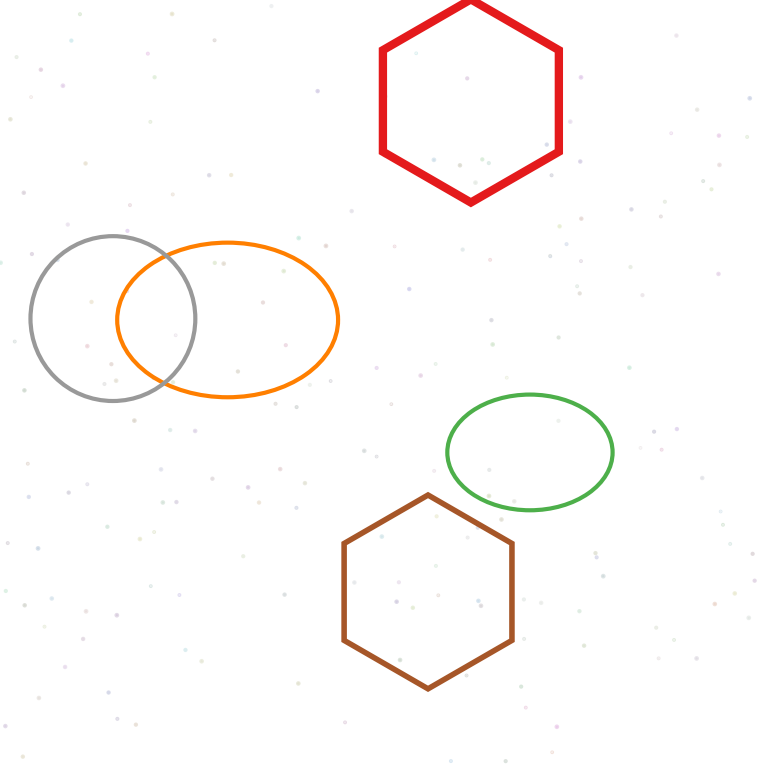[{"shape": "hexagon", "thickness": 3, "radius": 0.66, "center": [0.612, 0.869]}, {"shape": "oval", "thickness": 1.5, "radius": 0.54, "center": [0.688, 0.412]}, {"shape": "oval", "thickness": 1.5, "radius": 0.72, "center": [0.296, 0.584]}, {"shape": "hexagon", "thickness": 2, "radius": 0.63, "center": [0.556, 0.231]}, {"shape": "circle", "thickness": 1.5, "radius": 0.54, "center": [0.147, 0.586]}]